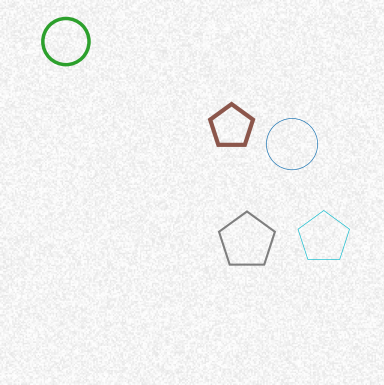[{"shape": "circle", "thickness": 0.5, "radius": 0.33, "center": [0.759, 0.626]}, {"shape": "circle", "thickness": 2.5, "radius": 0.3, "center": [0.171, 0.892]}, {"shape": "pentagon", "thickness": 3, "radius": 0.29, "center": [0.602, 0.671]}, {"shape": "pentagon", "thickness": 1.5, "radius": 0.38, "center": [0.641, 0.374]}, {"shape": "pentagon", "thickness": 0.5, "radius": 0.35, "center": [0.841, 0.383]}]